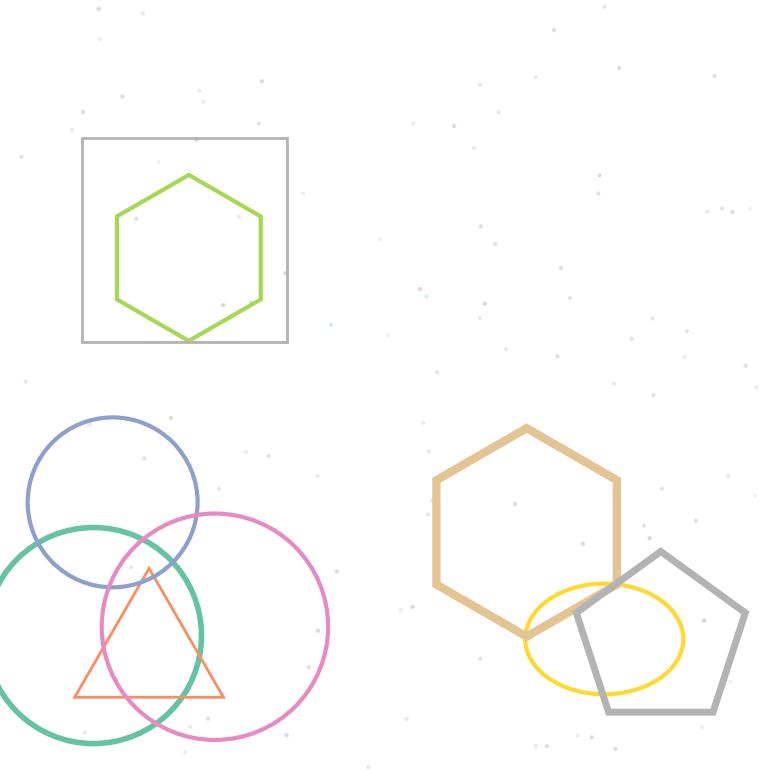[{"shape": "circle", "thickness": 2, "radius": 0.7, "center": [0.121, 0.175]}, {"shape": "triangle", "thickness": 1, "radius": 0.56, "center": [0.194, 0.15]}, {"shape": "circle", "thickness": 1.5, "radius": 0.55, "center": [0.146, 0.348]}, {"shape": "circle", "thickness": 1.5, "radius": 0.74, "center": [0.279, 0.186]}, {"shape": "hexagon", "thickness": 1.5, "radius": 0.54, "center": [0.245, 0.665]}, {"shape": "oval", "thickness": 1.5, "radius": 0.51, "center": [0.785, 0.17]}, {"shape": "hexagon", "thickness": 3, "radius": 0.68, "center": [0.684, 0.309]}, {"shape": "pentagon", "thickness": 2.5, "radius": 0.58, "center": [0.858, 0.168]}, {"shape": "square", "thickness": 1, "radius": 0.66, "center": [0.24, 0.688]}]